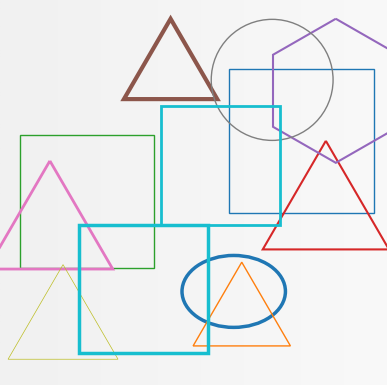[{"shape": "square", "thickness": 1, "radius": 0.94, "center": [0.777, 0.634]}, {"shape": "oval", "thickness": 2.5, "radius": 0.67, "center": [0.603, 0.243]}, {"shape": "triangle", "thickness": 1, "radius": 0.72, "center": [0.624, 0.174]}, {"shape": "square", "thickness": 1, "radius": 0.86, "center": [0.225, 0.477]}, {"shape": "triangle", "thickness": 1.5, "radius": 0.94, "center": [0.841, 0.446]}, {"shape": "hexagon", "thickness": 1.5, "radius": 0.94, "center": [0.867, 0.764]}, {"shape": "triangle", "thickness": 3, "radius": 0.7, "center": [0.44, 0.812]}, {"shape": "triangle", "thickness": 2, "radius": 0.94, "center": [0.129, 0.395]}, {"shape": "circle", "thickness": 1, "radius": 0.79, "center": [0.702, 0.793]}, {"shape": "triangle", "thickness": 0.5, "radius": 0.82, "center": [0.163, 0.149]}, {"shape": "square", "thickness": 2.5, "radius": 0.83, "center": [0.37, 0.249]}, {"shape": "square", "thickness": 2, "radius": 0.77, "center": [0.569, 0.57]}]